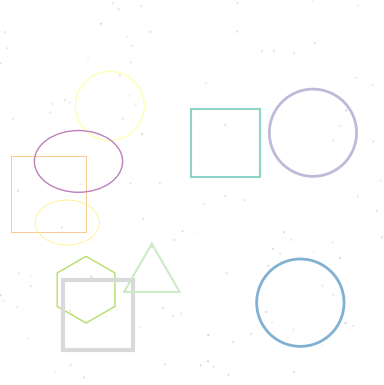[{"shape": "square", "thickness": 1.5, "radius": 0.45, "center": [0.585, 0.629]}, {"shape": "circle", "thickness": 1, "radius": 0.45, "center": [0.285, 0.725]}, {"shape": "circle", "thickness": 2, "radius": 0.57, "center": [0.813, 0.655]}, {"shape": "circle", "thickness": 2, "radius": 0.57, "center": [0.78, 0.214]}, {"shape": "square", "thickness": 0.5, "radius": 0.49, "center": [0.126, 0.496]}, {"shape": "hexagon", "thickness": 1, "radius": 0.43, "center": [0.224, 0.248]}, {"shape": "square", "thickness": 3, "radius": 0.45, "center": [0.255, 0.182]}, {"shape": "oval", "thickness": 1, "radius": 0.57, "center": [0.204, 0.581]}, {"shape": "triangle", "thickness": 1.5, "radius": 0.42, "center": [0.394, 0.283]}, {"shape": "oval", "thickness": 0.5, "radius": 0.42, "center": [0.175, 0.422]}]